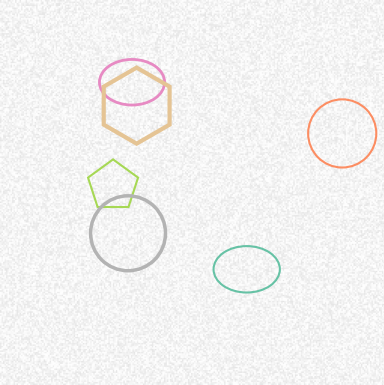[{"shape": "oval", "thickness": 1.5, "radius": 0.43, "center": [0.641, 0.301]}, {"shape": "circle", "thickness": 1.5, "radius": 0.44, "center": [0.889, 0.653]}, {"shape": "oval", "thickness": 2, "radius": 0.42, "center": [0.343, 0.786]}, {"shape": "pentagon", "thickness": 1.5, "radius": 0.34, "center": [0.294, 0.518]}, {"shape": "hexagon", "thickness": 3, "radius": 0.49, "center": [0.355, 0.726]}, {"shape": "circle", "thickness": 2.5, "radius": 0.49, "center": [0.333, 0.394]}]